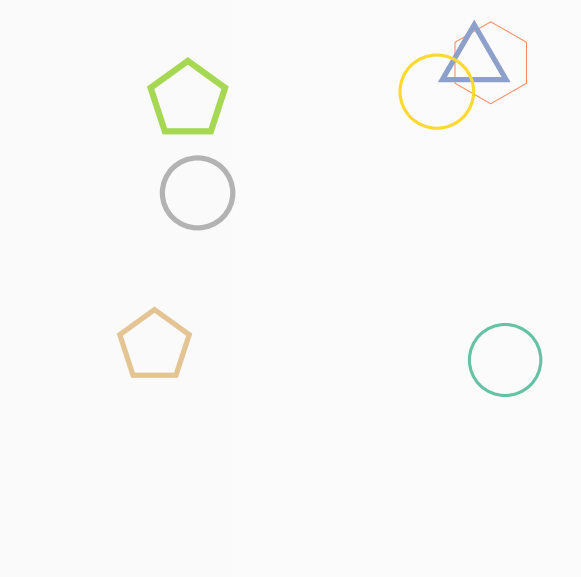[{"shape": "circle", "thickness": 1.5, "radius": 0.31, "center": [0.869, 0.376]}, {"shape": "hexagon", "thickness": 0.5, "radius": 0.35, "center": [0.844, 0.89]}, {"shape": "triangle", "thickness": 2.5, "radius": 0.32, "center": [0.816, 0.893]}, {"shape": "pentagon", "thickness": 3, "radius": 0.34, "center": [0.323, 0.826]}, {"shape": "circle", "thickness": 1.5, "radius": 0.32, "center": [0.752, 0.84]}, {"shape": "pentagon", "thickness": 2.5, "radius": 0.31, "center": [0.266, 0.4]}, {"shape": "circle", "thickness": 2.5, "radius": 0.3, "center": [0.34, 0.665]}]